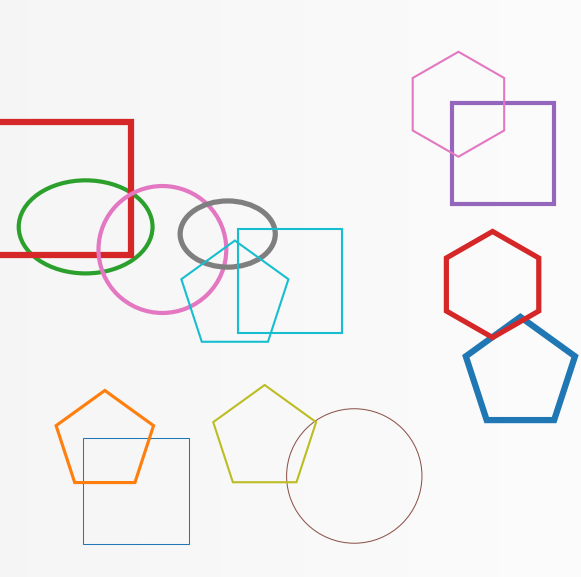[{"shape": "square", "thickness": 0.5, "radius": 0.46, "center": [0.235, 0.149]}, {"shape": "pentagon", "thickness": 3, "radius": 0.49, "center": [0.895, 0.352]}, {"shape": "pentagon", "thickness": 1.5, "radius": 0.44, "center": [0.18, 0.235]}, {"shape": "oval", "thickness": 2, "radius": 0.58, "center": [0.147, 0.606]}, {"shape": "hexagon", "thickness": 2.5, "radius": 0.46, "center": [0.847, 0.506]}, {"shape": "square", "thickness": 3, "radius": 0.58, "center": [0.11, 0.673]}, {"shape": "square", "thickness": 2, "radius": 0.44, "center": [0.866, 0.734]}, {"shape": "circle", "thickness": 0.5, "radius": 0.58, "center": [0.61, 0.175]}, {"shape": "hexagon", "thickness": 1, "radius": 0.45, "center": [0.789, 0.819]}, {"shape": "circle", "thickness": 2, "radius": 0.55, "center": [0.279, 0.567]}, {"shape": "oval", "thickness": 2.5, "radius": 0.41, "center": [0.392, 0.594]}, {"shape": "pentagon", "thickness": 1, "radius": 0.47, "center": [0.455, 0.239]}, {"shape": "square", "thickness": 1, "radius": 0.45, "center": [0.499, 0.513]}, {"shape": "pentagon", "thickness": 1, "radius": 0.48, "center": [0.404, 0.486]}]